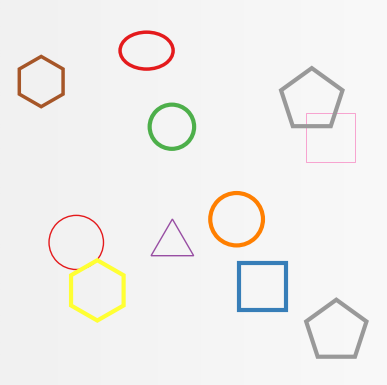[{"shape": "oval", "thickness": 2.5, "radius": 0.34, "center": [0.378, 0.869]}, {"shape": "circle", "thickness": 1, "radius": 0.35, "center": [0.197, 0.37]}, {"shape": "square", "thickness": 3, "radius": 0.3, "center": [0.678, 0.255]}, {"shape": "circle", "thickness": 3, "radius": 0.29, "center": [0.444, 0.671]}, {"shape": "triangle", "thickness": 1, "radius": 0.32, "center": [0.445, 0.368]}, {"shape": "circle", "thickness": 3, "radius": 0.34, "center": [0.611, 0.431]}, {"shape": "hexagon", "thickness": 3, "radius": 0.39, "center": [0.251, 0.246]}, {"shape": "hexagon", "thickness": 2.5, "radius": 0.33, "center": [0.106, 0.788]}, {"shape": "square", "thickness": 0.5, "radius": 0.32, "center": [0.853, 0.643]}, {"shape": "pentagon", "thickness": 3, "radius": 0.42, "center": [0.805, 0.74]}, {"shape": "pentagon", "thickness": 3, "radius": 0.41, "center": [0.868, 0.14]}]